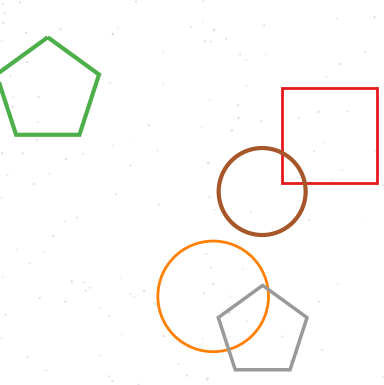[{"shape": "square", "thickness": 2, "radius": 0.62, "center": [0.856, 0.648]}, {"shape": "pentagon", "thickness": 3, "radius": 0.7, "center": [0.124, 0.763]}, {"shape": "circle", "thickness": 2, "radius": 0.72, "center": [0.554, 0.23]}, {"shape": "circle", "thickness": 3, "radius": 0.56, "center": [0.681, 0.503]}, {"shape": "pentagon", "thickness": 2.5, "radius": 0.61, "center": [0.682, 0.138]}]